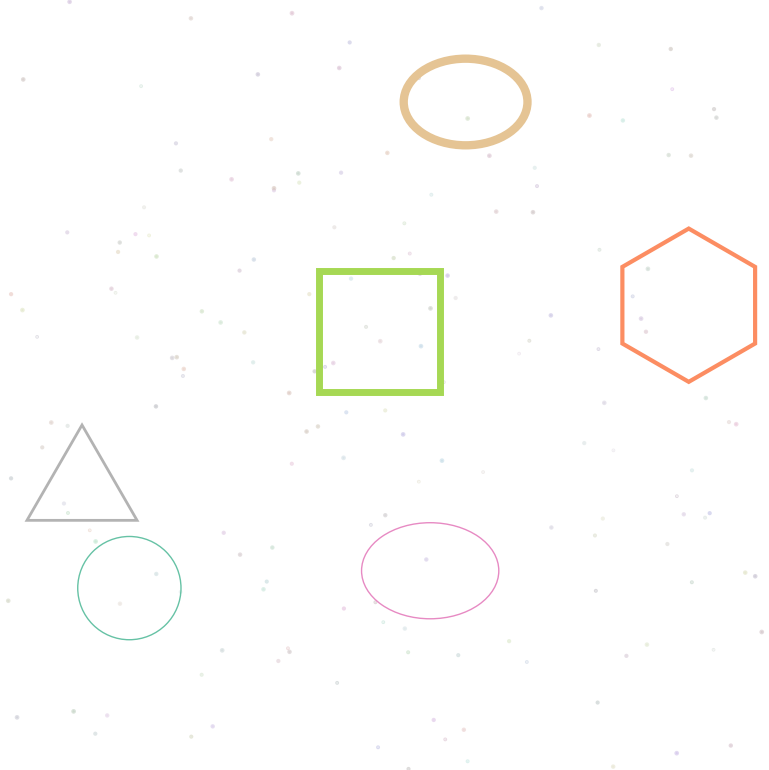[{"shape": "circle", "thickness": 0.5, "radius": 0.34, "center": [0.168, 0.236]}, {"shape": "hexagon", "thickness": 1.5, "radius": 0.5, "center": [0.894, 0.604]}, {"shape": "oval", "thickness": 0.5, "radius": 0.45, "center": [0.559, 0.259]}, {"shape": "square", "thickness": 2.5, "radius": 0.39, "center": [0.493, 0.569]}, {"shape": "oval", "thickness": 3, "radius": 0.4, "center": [0.605, 0.868]}, {"shape": "triangle", "thickness": 1, "radius": 0.41, "center": [0.107, 0.366]}]